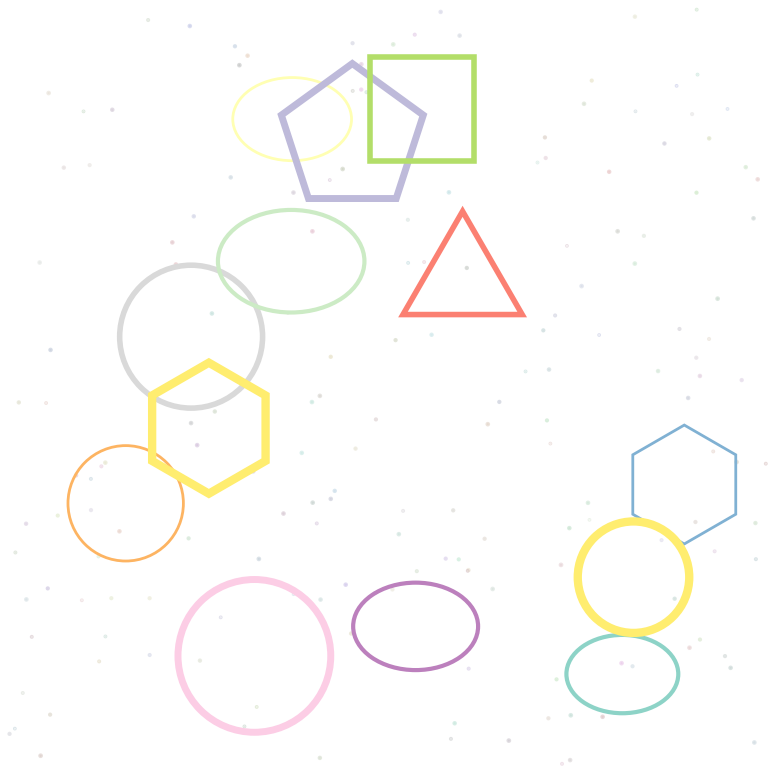[{"shape": "oval", "thickness": 1.5, "radius": 0.36, "center": [0.808, 0.125]}, {"shape": "oval", "thickness": 1, "radius": 0.39, "center": [0.379, 0.845]}, {"shape": "pentagon", "thickness": 2.5, "radius": 0.48, "center": [0.458, 0.821]}, {"shape": "triangle", "thickness": 2, "radius": 0.45, "center": [0.601, 0.636]}, {"shape": "hexagon", "thickness": 1, "radius": 0.39, "center": [0.889, 0.371]}, {"shape": "circle", "thickness": 1, "radius": 0.37, "center": [0.163, 0.346]}, {"shape": "square", "thickness": 2, "radius": 0.34, "center": [0.549, 0.858]}, {"shape": "circle", "thickness": 2.5, "radius": 0.5, "center": [0.33, 0.148]}, {"shape": "circle", "thickness": 2, "radius": 0.46, "center": [0.248, 0.563]}, {"shape": "oval", "thickness": 1.5, "radius": 0.41, "center": [0.54, 0.187]}, {"shape": "oval", "thickness": 1.5, "radius": 0.48, "center": [0.378, 0.661]}, {"shape": "circle", "thickness": 3, "radius": 0.36, "center": [0.823, 0.25]}, {"shape": "hexagon", "thickness": 3, "radius": 0.43, "center": [0.271, 0.444]}]